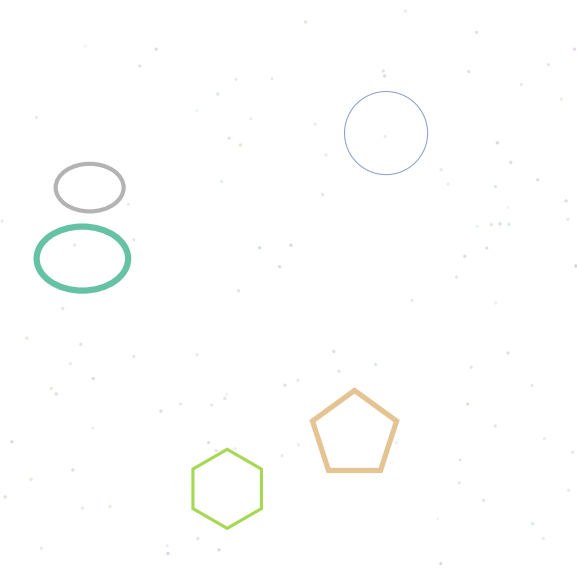[{"shape": "oval", "thickness": 3, "radius": 0.4, "center": [0.143, 0.551]}, {"shape": "circle", "thickness": 0.5, "radius": 0.36, "center": [0.669, 0.769]}, {"shape": "hexagon", "thickness": 1.5, "radius": 0.34, "center": [0.393, 0.153]}, {"shape": "pentagon", "thickness": 2.5, "radius": 0.38, "center": [0.614, 0.246]}, {"shape": "oval", "thickness": 2, "radius": 0.29, "center": [0.155, 0.674]}]